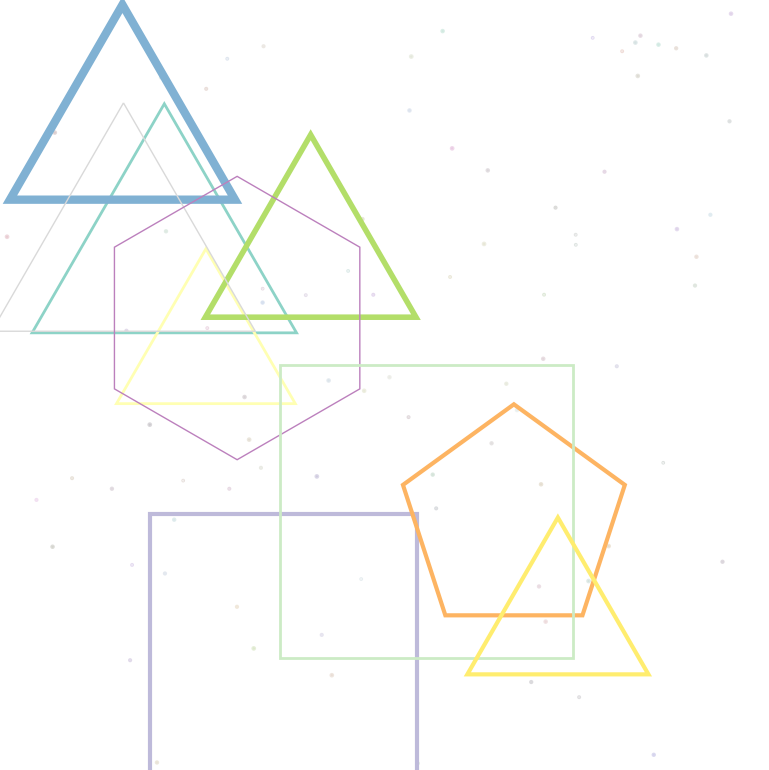[{"shape": "triangle", "thickness": 1, "radius": 0.99, "center": [0.213, 0.667]}, {"shape": "triangle", "thickness": 1, "radius": 0.67, "center": [0.267, 0.543]}, {"shape": "square", "thickness": 1.5, "radius": 0.87, "center": [0.368, 0.159]}, {"shape": "triangle", "thickness": 3, "radius": 0.84, "center": [0.159, 0.825]}, {"shape": "pentagon", "thickness": 1.5, "radius": 0.76, "center": [0.667, 0.323]}, {"shape": "triangle", "thickness": 2, "radius": 0.79, "center": [0.403, 0.667]}, {"shape": "triangle", "thickness": 0.5, "radius": 0.99, "center": [0.16, 0.669]}, {"shape": "hexagon", "thickness": 0.5, "radius": 0.92, "center": [0.308, 0.587]}, {"shape": "square", "thickness": 1, "radius": 0.95, "center": [0.554, 0.336]}, {"shape": "triangle", "thickness": 1.5, "radius": 0.68, "center": [0.725, 0.192]}]